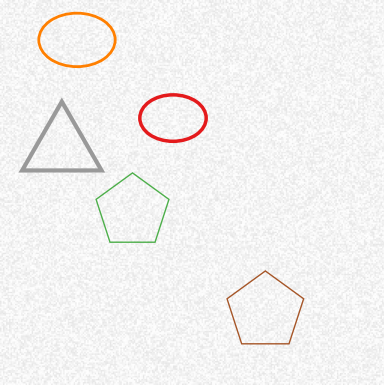[{"shape": "oval", "thickness": 2.5, "radius": 0.43, "center": [0.449, 0.693]}, {"shape": "pentagon", "thickness": 1, "radius": 0.5, "center": [0.344, 0.451]}, {"shape": "oval", "thickness": 2, "radius": 0.5, "center": [0.2, 0.896]}, {"shape": "pentagon", "thickness": 1, "radius": 0.52, "center": [0.689, 0.192]}, {"shape": "triangle", "thickness": 3, "radius": 0.6, "center": [0.161, 0.617]}]